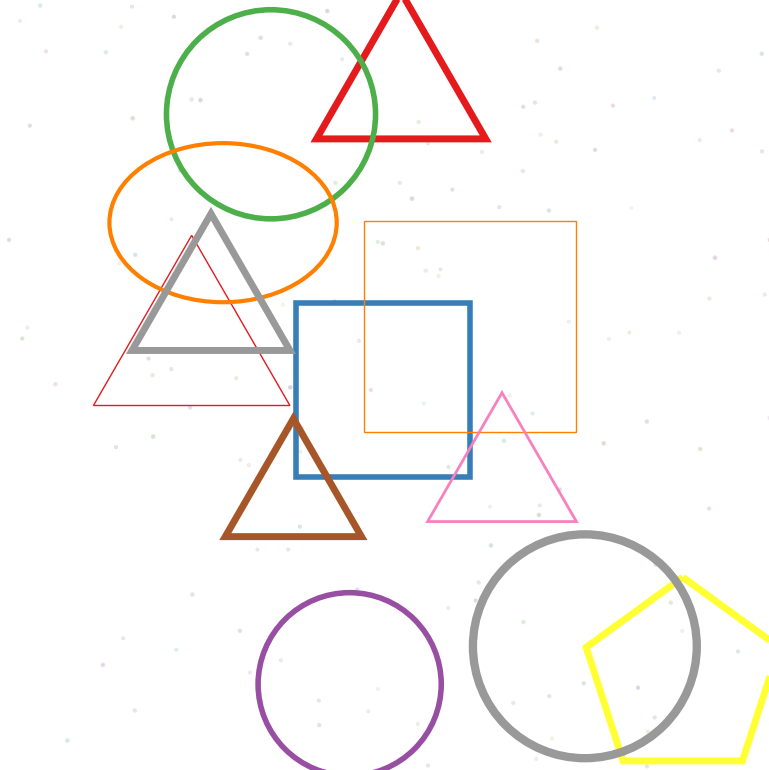[{"shape": "triangle", "thickness": 2.5, "radius": 0.63, "center": [0.521, 0.883]}, {"shape": "triangle", "thickness": 0.5, "radius": 0.74, "center": [0.249, 0.547]}, {"shape": "square", "thickness": 2, "radius": 0.56, "center": [0.498, 0.493]}, {"shape": "circle", "thickness": 2, "radius": 0.68, "center": [0.352, 0.852]}, {"shape": "circle", "thickness": 2, "radius": 0.59, "center": [0.454, 0.111]}, {"shape": "square", "thickness": 0.5, "radius": 0.69, "center": [0.61, 0.576]}, {"shape": "oval", "thickness": 1.5, "radius": 0.74, "center": [0.29, 0.711]}, {"shape": "pentagon", "thickness": 2.5, "radius": 0.66, "center": [0.887, 0.118]}, {"shape": "triangle", "thickness": 2.5, "radius": 0.51, "center": [0.381, 0.354]}, {"shape": "triangle", "thickness": 1, "radius": 0.56, "center": [0.652, 0.378]}, {"shape": "triangle", "thickness": 2.5, "radius": 0.59, "center": [0.274, 0.604]}, {"shape": "circle", "thickness": 3, "radius": 0.73, "center": [0.76, 0.161]}]